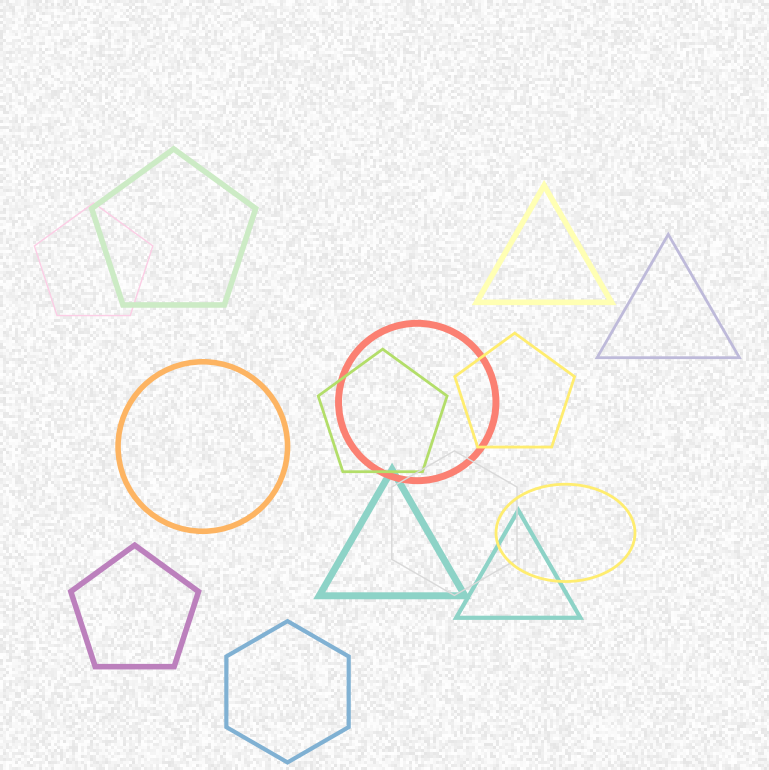[{"shape": "triangle", "thickness": 1.5, "radius": 0.47, "center": [0.673, 0.244]}, {"shape": "triangle", "thickness": 2.5, "radius": 0.55, "center": [0.509, 0.281]}, {"shape": "triangle", "thickness": 2, "radius": 0.51, "center": [0.707, 0.658]}, {"shape": "triangle", "thickness": 1, "radius": 0.53, "center": [0.868, 0.589]}, {"shape": "circle", "thickness": 2.5, "radius": 0.51, "center": [0.542, 0.478]}, {"shape": "hexagon", "thickness": 1.5, "radius": 0.46, "center": [0.373, 0.102]}, {"shape": "circle", "thickness": 2, "radius": 0.55, "center": [0.263, 0.42]}, {"shape": "pentagon", "thickness": 1, "radius": 0.44, "center": [0.497, 0.459]}, {"shape": "pentagon", "thickness": 0.5, "radius": 0.4, "center": [0.122, 0.656]}, {"shape": "hexagon", "thickness": 0.5, "radius": 0.47, "center": [0.59, 0.321]}, {"shape": "pentagon", "thickness": 2, "radius": 0.44, "center": [0.175, 0.205]}, {"shape": "pentagon", "thickness": 2, "radius": 0.56, "center": [0.226, 0.695]}, {"shape": "oval", "thickness": 1, "radius": 0.45, "center": [0.734, 0.308]}, {"shape": "pentagon", "thickness": 1, "radius": 0.41, "center": [0.668, 0.486]}]